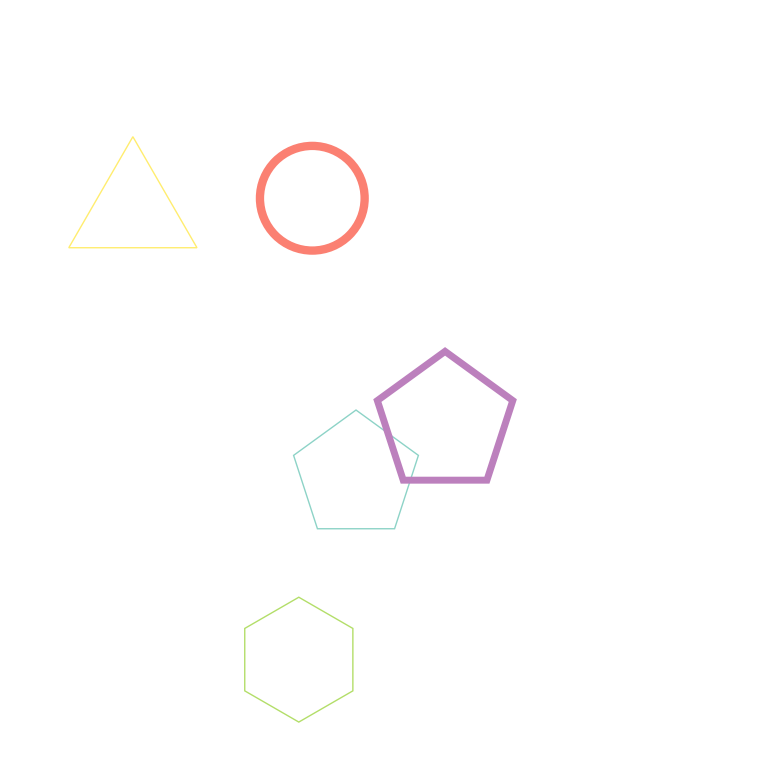[{"shape": "pentagon", "thickness": 0.5, "radius": 0.43, "center": [0.462, 0.382]}, {"shape": "circle", "thickness": 3, "radius": 0.34, "center": [0.406, 0.743]}, {"shape": "hexagon", "thickness": 0.5, "radius": 0.41, "center": [0.388, 0.143]}, {"shape": "pentagon", "thickness": 2.5, "radius": 0.46, "center": [0.578, 0.451]}, {"shape": "triangle", "thickness": 0.5, "radius": 0.48, "center": [0.173, 0.726]}]